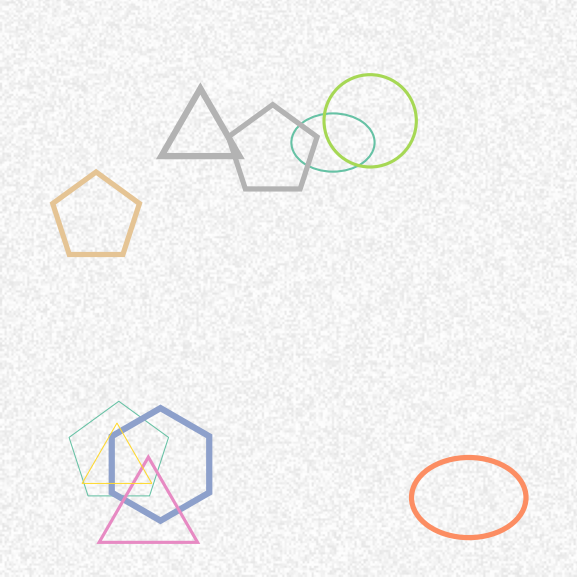[{"shape": "pentagon", "thickness": 0.5, "radius": 0.45, "center": [0.206, 0.214]}, {"shape": "oval", "thickness": 1, "radius": 0.36, "center": [0.577, 0.752]}, {"shape": "oval", "thickness": 2.5, "radius": 0.5, "center": [0.812, 0.138]}, {"shape": "hexagon", "thickness": 3, "radius": 0.49, "center": [0.278, 0.195]}, {"shape": "triangle", "thickness": 1.5, "radius": 0.49, "center": [0.257, 0.109]}, {"shape": "circle", "thickness": 1.5, "radius": 0.4, "center": [0.641, 0.79]}, {"shape": "triangle", "thickness": 0.5, "radius": 0.35, "center": [0.203, 0.197]}, {"shape": "pentagon", "thickness": 2.5, "radius": 0.39, "center": [0.166, 0.622]}, {"shape": "triangle", "thickness": 3, "radius": 0.39, "center": [0.347, 0.768]}, {"shape": "pentagon", "thickness": 2.5, "radius": 0.4, "center": [0.472, 0.737]}]